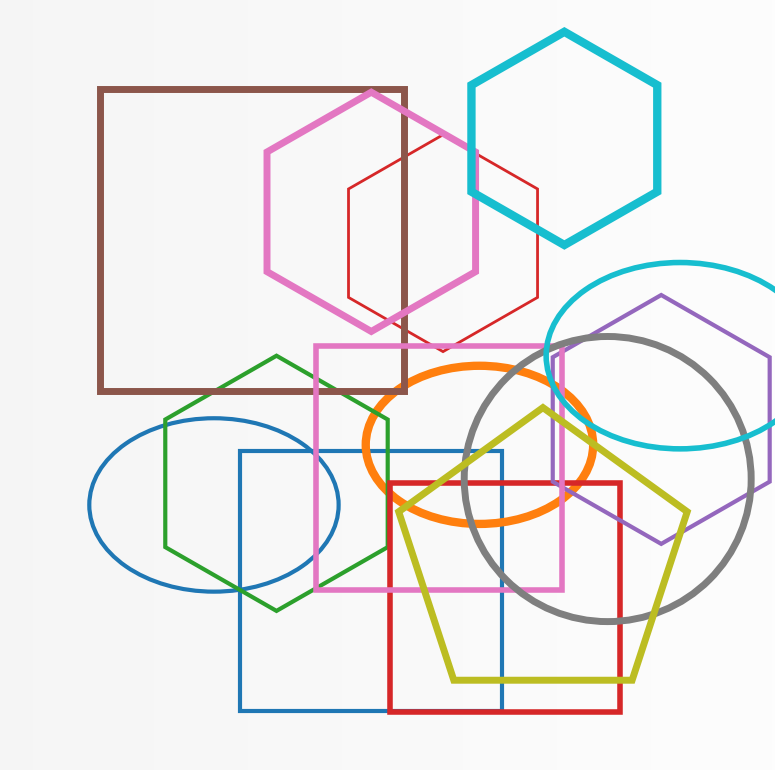[{"shape": "square", "thickness": 1.5, "radius": 0.85, "center": [0.479, 0.246]}, {"shape": "oval", "thickness": 1.5, "radius": 0.8, "center": [0.276, 0.344]}, {"shape": "oval", "thickness": 3, "radius": 0.73, "center": [0.619, 0.422]}, {"shape": "hexagon", "thickness": 1.5, "radius": 0.83, "center": [0.357, 0.372]}, {"shape": "hexagon", "thickness": 1, "radius": 0.7, "center": [0.572, 0.684]}, {"shape": "square", "thickness": 2, "radius": 0.74, "center": [0.651, 0.224]}, {"shape": "hexagon", "thickness": 1.5, "radius": 0.81, "center": [0.853, 0.455]}, {"shape": "square", "thickness": 2.5, "radius": 0.98, "center": [0.325, 0.688]}, {"shape": "square", "thickness": 2, "radius": 0.79, "center": [0.567, 0.392]}, {"shape": "hexagon", "thickness": 2.5, "radius": 0.78, "center": [0.479, 0.725]}, {"shape": "circle", "thickness": 2.5, "radius": 0.93, "center": [0.784, 0.378]}, {"shape": "pentagon", "thickness": 2.5, "radius": 0.98, "center": [0.701, 0.275]}, {"shape": "hexagon", "thickness": 3, "radius": 0.69, "center": [0.728, 0.82]}, {"shape": "oval", "thickness": 2, "radius": 0.86, "center": [0.878, 0.538]}]